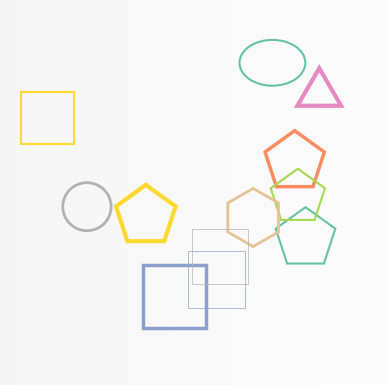[{"shape": "pentagon", "thickness": 1.5, "radius": 0.4, "center": [0.788, 0.381]}, {"shape": "oval", "thickness": 1.5, "radius": 0.42, "center": [0.703, 0.837]}, {"shape": "pentagon", "thickness": 2.5, "radius": 0.4, "center": [0.76, 0.58]}, {"shape": "square", "thickness": 2.5, "radius": 0.41, "center": [0.45, 0.23]}, {"shape": "square", "thickness": 0.5, "radius": 0.37, "center": [0.559, 0.274]}, {"shape": "triangle", "thickness": 3, "radius": 0.33, "center": [0.824, 0.758]}, {"shape": "pentagon", "thickness": 1.5, "radius": 0.37, "center": [0.769, 0.488]}, {"shape": "pentagon", "thickness": 3, "radius": 0.4, "center": [0.376, 0.439]}, {"shape": "square", "thickness": 1.5, "radius": 0.34, "center": [0.122, 0.694]}, {"shape": "hexagon", "thickness": 2, "radius": 0.38, "center": [0.653, 0.435]}, {"shape": "circle", "thickness": 2, "radius": 0.31, "center": [0.224, 0.463]}, {"shape": "square", "thickness": 0.5, "radius": 0.36, "center": [0.568, 0.334]}]